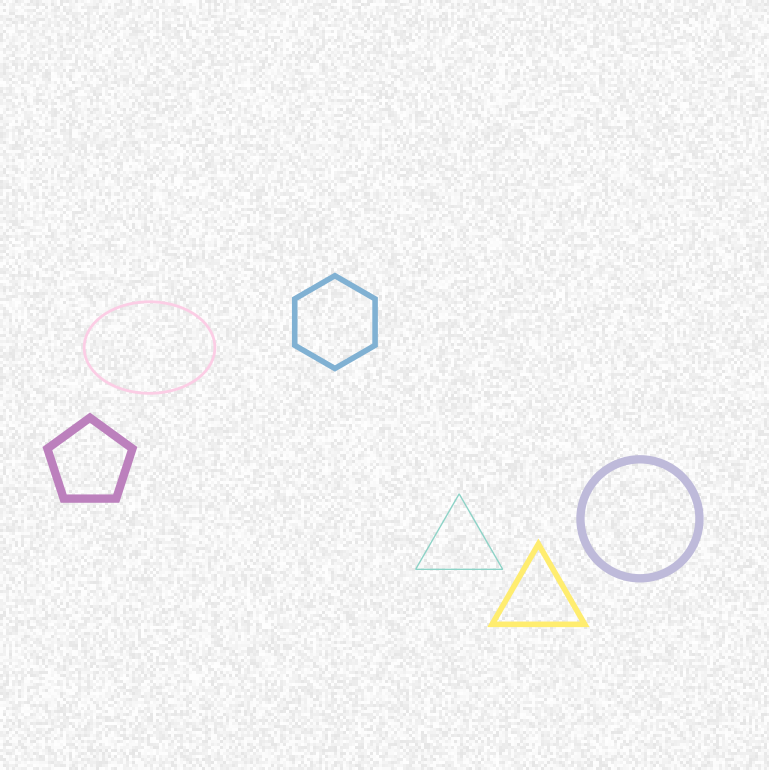[{"shape": "triangle", "thickness": 0.5, "radius": 0.33, "center": [0.596, 0.293]}, {"shape": "circle", "thickness": 3, "radius": 0.39, "center": [0.831, 0.326]}, {"shape": "hexagon", "thickness": 2, "radius": 0.3, "center": [0.435, 0.582]}, {"shape": "oval", "thickness": 1, "radius": 0.42, "center": [0.194, 0.549]}, {"shape": "pentagon", "thickness": 3, "radius": 0.29, "center": [0.117, 0.399]}, {"shape": "triangle", "thickness": 2, "radius": 0.35, "center": [0.699, 0.224]}]